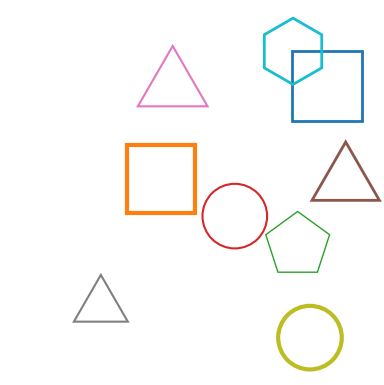[{"shape": "square", "thickness": 2, "radius": 0.45, "center": [0.849, 0.776]}, {"shape": "square", "thickness": 3, "radius": 0.44, "center": [0.418, 0.535]}, {"shape": "pentagon", "thickness": 1, "radius": 0.44, "center": [0.773, 0.363]}, {"shape": "circle", "thickness": 1.5, "radius": 0.42, "center": [0.61, 0.439]}, {"shape": "triangle", "thickness": 2, "radius": 0.51, "center": [0.898, 0.53]}, {"shape": "triangle", "thickness": 1.5, "radius": 0.52, "center": [0.449, 0.776]}, {"shape": "triangle", "thickness": 1.5, "radius": 0.4, "center": [0.262, 0.205]}, {"shape": "circle", "thickness": 3, "radius": 0.41, "center": [0.805, 0.123]}, {"shape": "hexagon", "thickness": 2, "radius": 0.43, "center": [0.761, 0.867]}]